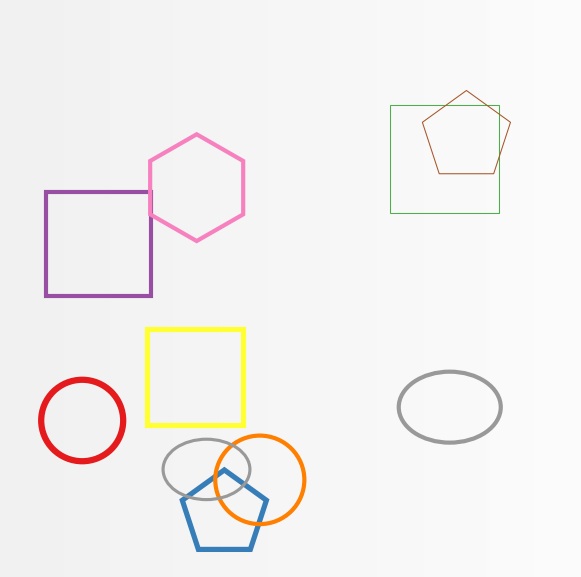[{"shape": "circle", "thickness": 3, "radius": 0.35, "center": [0.141, 0.271]}, {"shape": "pentagon", "thickness": 2.5, "radius": 0.38, "center": [0.386, 0.109]}, {"shape": "square", "thickness": 0.5, "radius": 0.47, "center": [0.765, 0.724]}, {"shape": "square", "thickness": 2, "radius": 0.45, "center": [0.169, 0.577]}, {"shape": "circle", "thickness": 2, "radius": 0.38, "center": [0.447, 0.168]}, {"shape": "square", "thickness": 2.5, "radius": 0.41, "center": [0.336, 0.346]}, {"shape": "pentagon", "thickness": 0.5, "radius": 0.4, "center": [0.802, 0.763]}, {"shape": "hexagon", "thickness": 2, "radius": 0.46, "center": [0.338, 0.674]}, {"shape": "oval", "thickness": 2, "radius": 0.44, "center": [0.774, 0.294]}, {"shape": "oval", "thickness": 1.5, "radius": 0.37, "center": [0.355, 0.186]}]